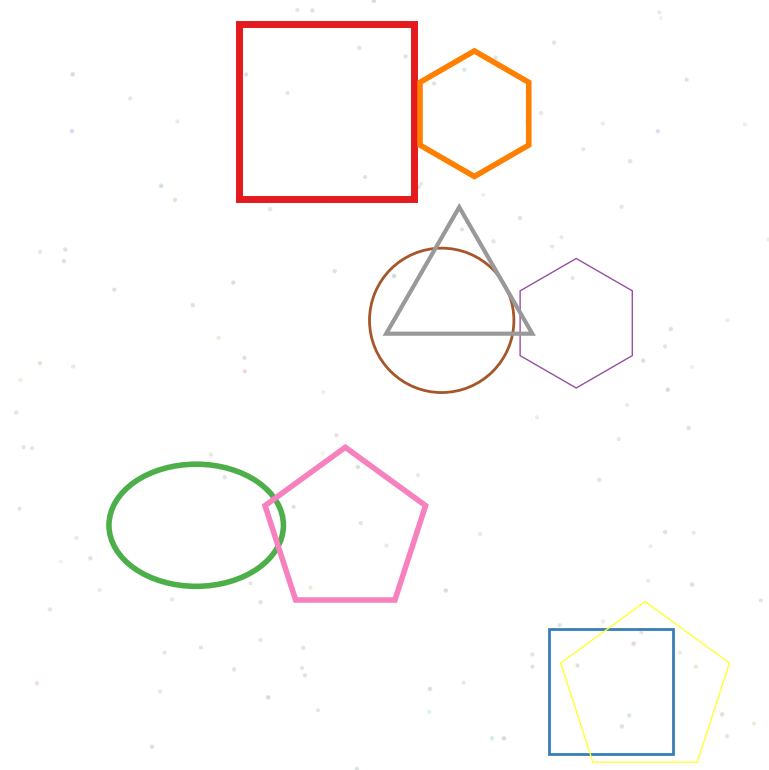[{"shape": "square", "thickness": 2.5, "radius": 0.57, "center": [0.425, 0.855]}, {"shape": "square", "thickness": 1, "radius": 0.4, "center": [0.794, 0.102]}, {"shape": "oval", "thickness": 2, "radius": 0.57, "center": [0.255, 0.318]}, {"shape": "hexagon", "thickness": 0.5, "radius": 0.42, "center": [0.748, 0.58]}, {"shape": "hexagon", "thickness": 2, "radius": 0.41, "center": [0.616, 0.852]}, {"shape": "pentagon", "thickness": 0.5, "radius": 0.58, "center": [0.838, 0.103]}, {"shape": "circle", "thickness": 1, "radius": 0.47, "center": [0.574, 0.584]}, {"shape": "pentagon", "thickness": 2, "radius": 0.55, "center": [0.448, 0.309]}, {"shape": "triangle", "thickness": 1.5, "radius": 0.55, "center": [0.596, 0.621]}]